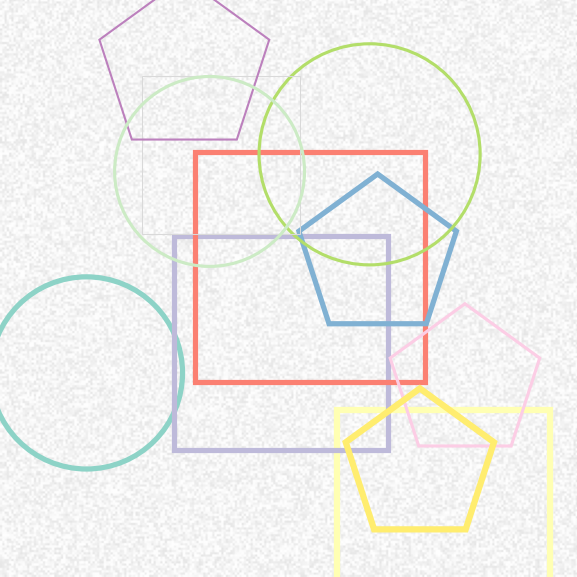[{"shape": "circle", "thickness": 2.5, "radius": 0.83, "center": [0.15, 0.353]}, {"shape": "square", "thickness": 3, "radius": 0.92, "center": [0.768, 0.106]}, {"shape": "square", "thickness": 2.5, "radius": 0.93, "center": [0.486, 0.405]}, {"shape": "square", "thickness": 2.5, "radius": 1.0, "center": [0.537, 0.537]}, {"shape": "pentagon", "thickness": 2.5, "radius": 0.72, "center": [0.654, 0.554]}, {"shape": "circle", "thickness": 1.5, "radius": 0.96, "center": [0.64, 0.732]}, {"shape": "pentagon", "thickness": 1.5, "radius": 0.68, "center": [0.805, 0.337]}, {"shape": "square", "thickness": 0.5, "radius": 0.68, "center": [0.383, 0.731]}, {"shape": "pentagon", "thickness": 1, "radius": 0.77, "center": [0.319, 0.883]}, {"shape": "circle", "thickness": 1.5, "radius": 0.82, "center": [0.363, 0.702]}, {"shape": "pentagon", "thickness": 3, "radius": 0.67, "center": [0.727, 0.192]}]